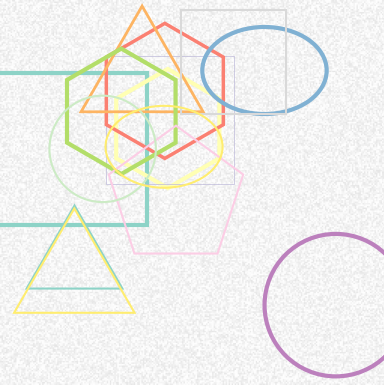[{"shape": "triangle", "thickness": 1.5, "radius": 0.72, "center": [0.194, 0.322]}, {"shape": "square", "thickness": 3, "radius": 0.98, "center": [0.186, 0.613]}, {"shape": "hexagon", "thickness": 3, "radius": 0.77, "center": [0.436, 0.666]}, {"shape": "square", "thickness": 0.5, "radius": 0.83, "center": [0.442, 0.687]}, {"shape": "hexagon", "thickness": 2.5, "radius": 0.88, "center": [0.428, 0.764]}, {"shape": "oval", "thickness": 3, "radius": 0.81, "center": [0.687, 0.817]}, {"shape": "triangle", "thickness": 2, "radius": 0.92, "center": [0.369, 0.801]}, {"shape": "hexagon", "thickness": 3, "radius": 0.81, "center": [0.315, 0.711]}, {"shape": "pentagon", "thickness": 1.5, "radius": 0.92, "center": [0.457, 0.49]}, {"shape": "square", "thickness": 1.5, "radius": 0.68, "center": [0.607, 0.839]}, {"shape": "circle", "thickness": 3, "radius": 0.93, "center": [0.872, 0.207]}, {"shape": "circle", "thickness": 1.5, "radius": 0.69, "center": [0.267, 0.613]}, {"shape": "triangle", "thickness": 1.5, "radius": 0.9, "center": [0.193, 0.278]}, {"shape": "oval", "thickness": 1.5, "radius": 0.76, "center": [0.426, 0.619]}]